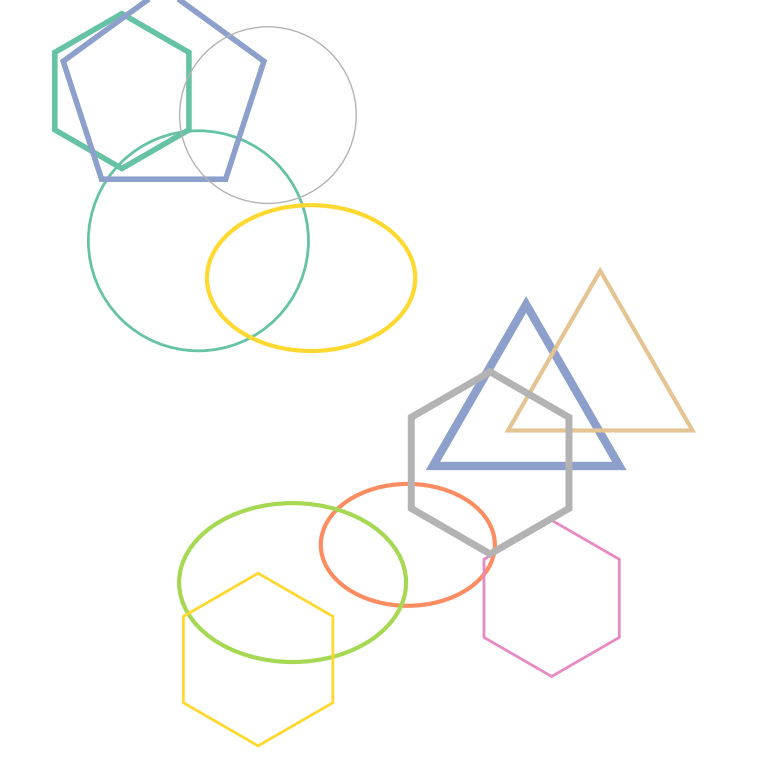[{"shape": "circle", "thickness": 1, "radius": 0.71, "center": [0.258, 0.687]}, {"shape": "hexagon", "thickness": 2, "radius": 0.5, "center": [0.158, 0.882]}, {"shape": "oval", "thickness": 1.5, "radius": 0.57, "center": [0.53, 0.292]}, {"shape": "pentagon", "thickness": 2, "radius": 0.69, "center": [0.212, 0.878]}, {"shape": "triangle", "thickness": 3, "radius": 0.7, "center": [0.683, 0.465]}, {"shape": "hexagon", "thickness": 1, "radius": 0.51, "center": [0.716, 0.223]}, {"shape": "oval", "thickness": 1.5, "radius": 0.74, "center": [0.38, 0.243]}, {"shape": "hexagon", "thickness": 1, "radius": 0.56, "center": [0.335, 0.143]}, {"shape": "oval", "thickness": 1.5, "radius": 0.68, "center": [0.404, 0.639]}, {"shape": "triangle", "thickness": 1.5, "radius": 0.69, "center": [0.78, 0.51]}, {"shape": "circle", "thickness": 0.5, "radius": 0.57, "center": [0.348, 0.851]}, {"shape": "hexagon", "thickness": 2.5, "radius": 0.59, "center": [0.637, 0.399]}]